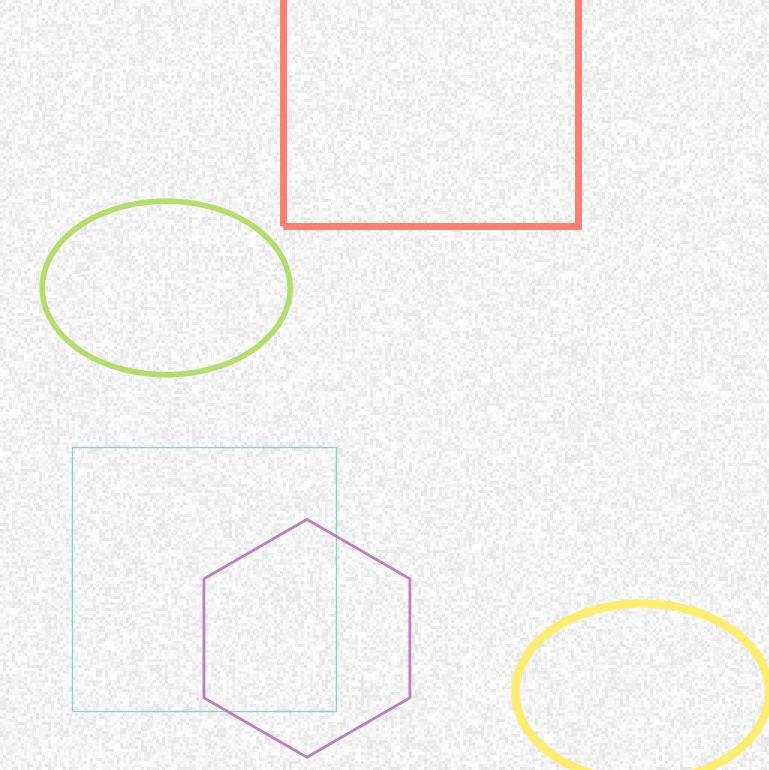[{"shape": "square", "thickness": 0.5, "radius": 0.86, "center": [0.265, 0.248]}, {"shape": "square", "thickness": 2.5, "radius": 0.96, "center": [0.559, 0.898]}, {"shape": "oval", "thickness": 2, "radius": 0.8, "center": [0.216, 0.626]}, {"shape": "hexagon", "thickness": 1, "radius": 0.77, "center": [0.399, 0.171]}, {"shape": "oval", "thickness": 3, "radius": 0.82, "center": [0.834, 0.101]}]